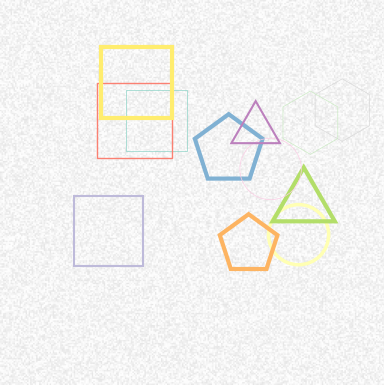[{"shape": "square", "thickness": 0.5, "radius": 0.4, "center": [0.407, 0.687]}, {"shape": "circle", "thickness": 2.5, "radius": 0.39, "center": [0.776, 0.39]}, {"shape": "square", "thickness": 1.5, "radius": 0.45, "center": [0.281, 0.4]}, {"shape": "square", "thickness": 1, "radius": 0.49, "center": [0.35, 0.687]}, {"shape": "pentagon", "thickness": 3, "radius": 0.46, "center": [0.594, 0.611]}, {"shape": "pentagon", "thickness": 3, "radius": 0.39, "center": [0.646, 0.365]}, {"shape": "triangle", "thickness": 3, "radius": 0.47, "center": [0.789, 0.472]}, {"shape": "circle", "thickness": 0.5, "radius": 0.4, "center": [0.703, 0.561]}, {"shape": "hexagon", "thickness": 0.5, "radius": 0.41, "center": [0.889, 0.714]}, {"shape": "triangle", "thickness": 1.5, "radius": 0.36, "center": [0.664, 0.665]}, {"shape": "hexagon", "thickness": 0.5, "radius": 0.41, "center": [0.806, 0.681]}, {"shape": "square", "thickness": 3, "radius": 0.46, "center": [0.354, 0.785]}]